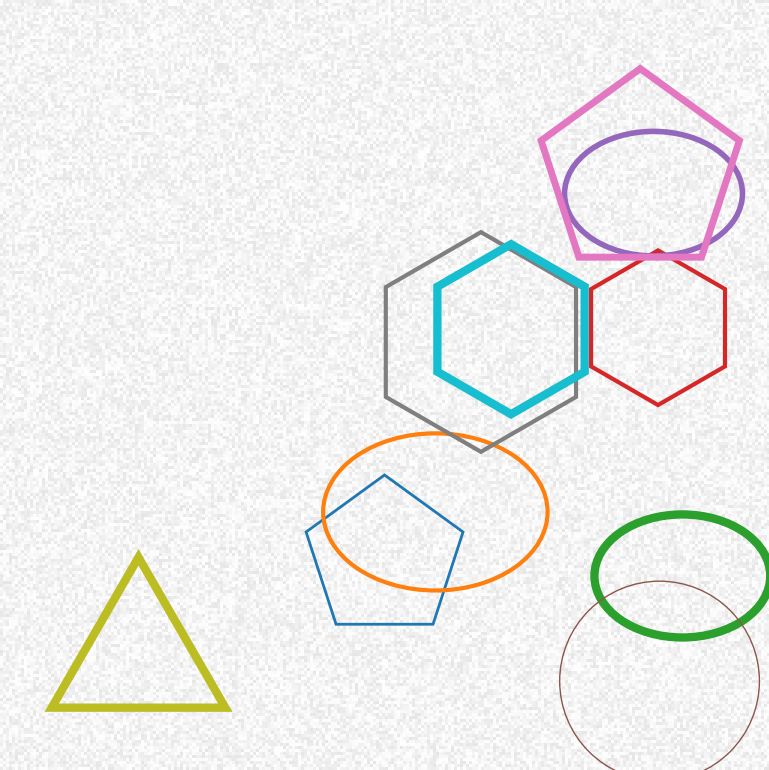[{"shape": "pentagon", "thickness": 1, "radius": 0.54, "center": [0.499, 0.276]}, {"shape": "oval", "thickness": 1.5, "radius": 0.73, "center": [0.565, 0.335]}, {"shape": "oval", "thickness": 3, "radius": 0.57, "center": [0.886, 0.252]}, {"shape": "hexagon", "thickness": 1.5, "radius": 0.5, "center": [0.855, 0.574]}, {"shape": "oval", "thickness": 2, "radius": 0.58, "center": [0.849, 0.748]}, {"shape": "circle", "thickness": 0.5, "radius": 0.65, "center": [0.857, 0.116]}, {"shape": "pentagon", "thickness": 2.5, "radius": 0.68, "center": [0.831, 0.776]}, {"shape": "hexagon", "thickness": 1.5, "radius": 0.71, "center": [0.625, 0.556]}, {"shape": "triangle", "thickness": 3, "radius": 0.65, "center": [0.18, 0.146]}, {"shape": "hexagon", "thickness": 3, "radius": 0.55, "center": [0.664, 0.572]}]